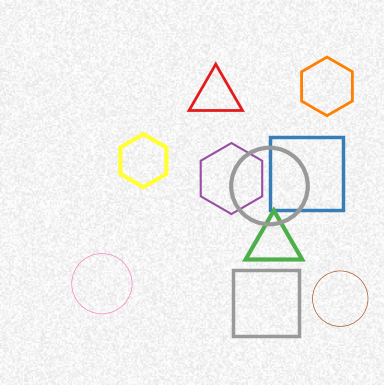[{"shape": "triangle", "thickness": 2, "radius": 0.4, "center": [0.56, 0.753]}, {"shape": "square", "thickness": 2.5, "radius": 0.47, "center": [0.796, 0.549]}, {"shape": "triangle", "thickness": 3, "radius": 0.42, "center": [0.711, 0.368]}, {"shape": "hexagon", "thickness": 1.5, "radius": 0.46, "center": [0.601, 0.536]}, {"shape": "hexagon", "thickness": 2, "radius": 0.38, "center": [0.849, 0.776]}, {"shape": "hexagon", "thickness": 3, "radius": 0.34, "center": [0.372, 0.583]}, {"shape": "circle", "thickness": 0.5, "radius": 0.36, "center": [0.884, 0.224]}, {"shape": "circle", "thickness": 0.5, "radius": 0.39, "center": [0.265, 0.263]}, {"shape": "square", "thickness": 2.5, "radius": 0.43, "center": [0.69, 0.214]}, {"shape": "circle", "thickness": 3, "radius": 0.5, "center": [0.7, 0.517]}]